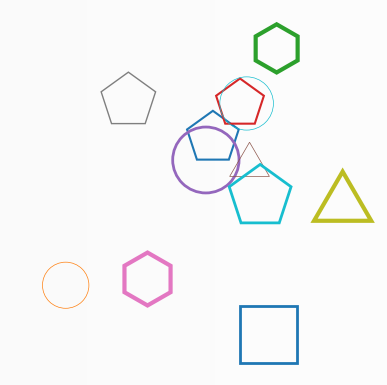[{"shape": "square", "thickness": 2, "radius": 0.37, "center": [0.692, 0.132]}, {"shape": "pentagon", "thickness": 1.5, "radius": 0.35, "center": [0.549, 0.642]}, {"shape": "circle", "thickness": 0.5, "radius": 0.3, "center": [0.17, 0.259]}, {"shape": "hexagon", "thickness": 3, "radius": 0.31, "center": [0.714, 0.874]}, {"shape": "pentagon", "thickness": 1.5, "radius": 0.32, "center": [0.619, 0.731]}, {"shape": "circle", "thickness": 2, "radius": 0.43, "center": [0.531, 0.584]}, {"shape": "triangle", "thickness": 0.5, "radius": 0.3, "center": [0.644, 0.571]}, {"shape": "hexagon", "thickness": 3, "radius": 0.34, "center": [0.381, 0.275]}, {"shape": "pentagon", "thickness": 1, "radius": 0.37, "center": [0.331, 0.739]}, {"shape": "triangle", "thickness": 3, "radius": 0.43, "center": [0.884, 0.469]}, {"shape": "circle", "thickness": 0.5, "radius": 0.35, "center": [0.636, 0.731]}, {"shape": "pentagon", "thickness": 2, "radius": 0.42, "center": [0.671, 0.489]}]